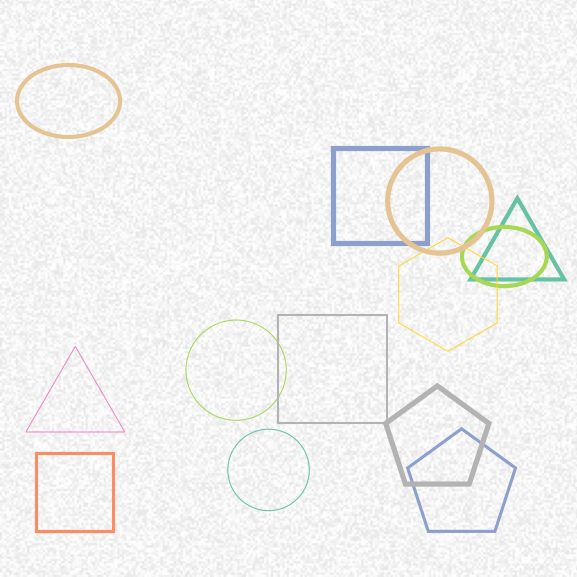[{"shape": "circle", "thickness": 0.5, "radius": 0.35, "center": [0.465, 0.185]}, {"shape": "triangle", "thickness": 2, "radius": 0.47, "center": [0.896, 0.562]}, {"shape": "square", "thickness": 1.5, "radius": 0.34, "center": [0.129, 0.147]}, {"shape": "square", "thickness": 2.5, "radius": 0.41, "center": [0.658, 0.66]}, {"shape": "pentagon", "thickness": 1.5, "radius": 0.49, "center": [0.799, 0.158]}, {"shape": "triangle", "thickness": 0.5, "radius": 0.49, "center": [0.13, 0.301]}, {"shape": "oval", "thickness": 2, "radius": 0.37, "center": [0.873, 0.555]}, {"shape": "circle", "thickness": 0.5, "radius": 0.43, "center": [0.409, 0.358]}, {"shape": "hexagon", "thickness": 0.5, "radius": 0.49, "center": [0.776, 0.489]}, {"shape": "circle", "thickness": 2.5, "radius": 0.45, "center": [0.762, 0.651]}, {"shape": "oval", "thickness": 2, "radius": 0.45, "center": [0.119, 0.824]}, {"shape": "square", "thickness": 1, "radius": 0.47, "center": [0.575, 0.36]}, {"shape": "pentagon", "thickness": 2.5, "radius": 0.47, "center": [0.757, 0.237]}]